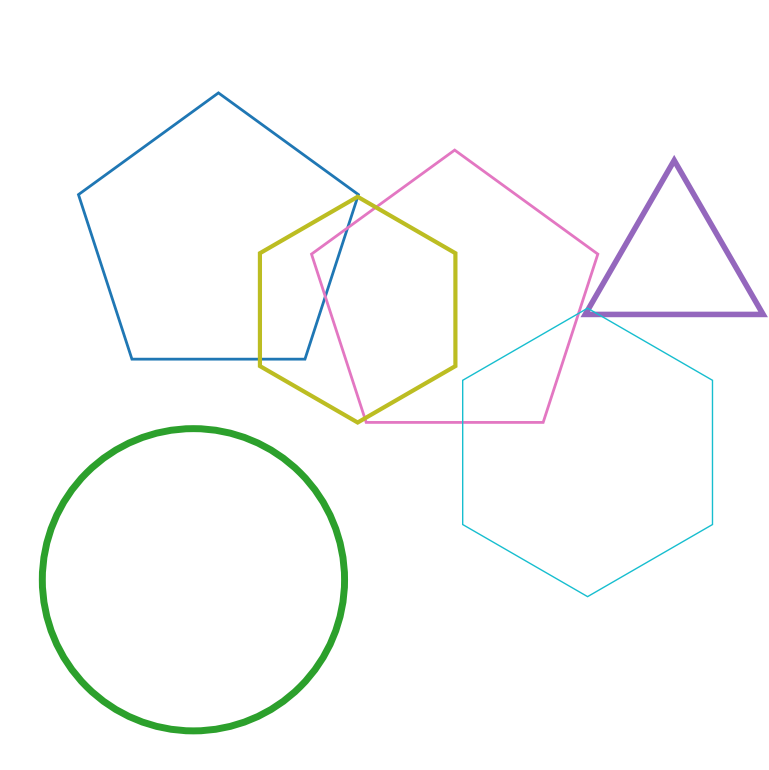[{"shape": "pentagon", "thickness": 1, "radius": 0.96, "center": [0.284, 0.688]}, {"shape": "circle", "thickness": 2.5, "radius": 0.98, "center": [0.251, 0.247]}, {"shape": "triangle", "thickness": 2, "radius": 0.67, "center": [0.876, 0.658]}, {"shape": "pentagon", "thickness": 1, "radius": 0.98, "center": [0.59, 0.61]}, {"shape": "hexagon", "thickness": 1.5, "radius": 0.73, "center": [0.465, 0.598]}, {"shape": "hexagon", "thickness": 0.5, "radius": 0.94, "center": [0.763, 0.412]}]